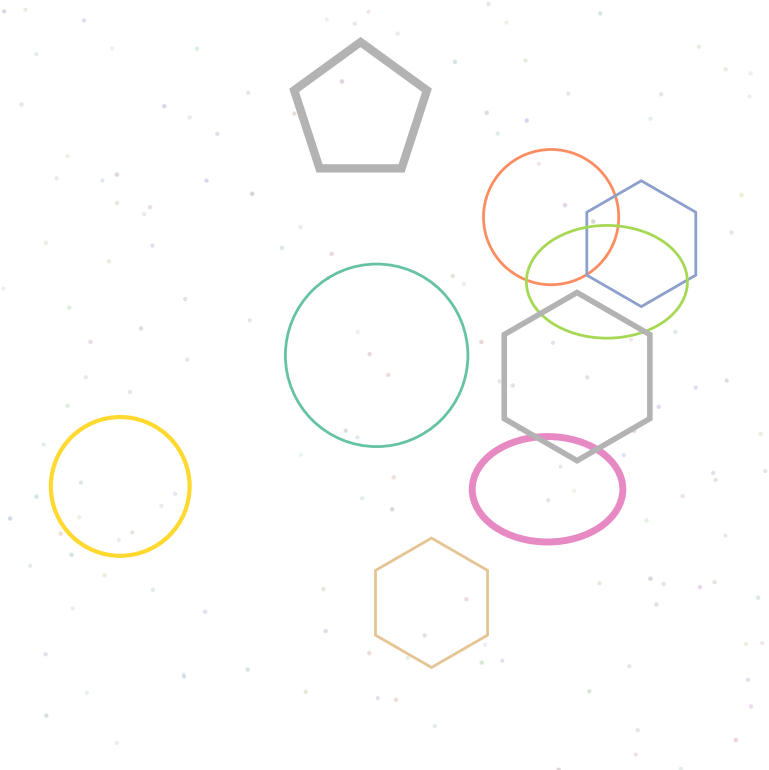[{"shape": "circle", "thickness": 1, "radius": 0.59, "center": [0.489, 0.539]}, {"shape": "circle", "thickness": 1, "radius": 0.44, "center": [0.716, 0.718]}, {"shape": "hexagon", "thickness": 1, "radius": 0.41, "center": [0.833, 0.684]}, {"shape": "oval", "thickness": 2.5, "radius": 0.49, "center": [0.711, 0.365]}, {"shape": "oval", "thickness": 1, "radius": 0.52, "center": [0.788, 0.634]}, {"shape": "circle", "thickness": 1.5, "radius": 0.45, "center": [0.156, 0.368]}, {"shape": "hexagon", "thickness": 1, "radius": 0.42, "center": [0.56, 0.217]}, {"shape": "pentagon", "thickness": 3, "radius": 0.45, "center": [0.468, 0.855]}, {"shape": "hexagon", "thickness": 2, "radius": 0.55, "center": [0.749, 0.511]}]